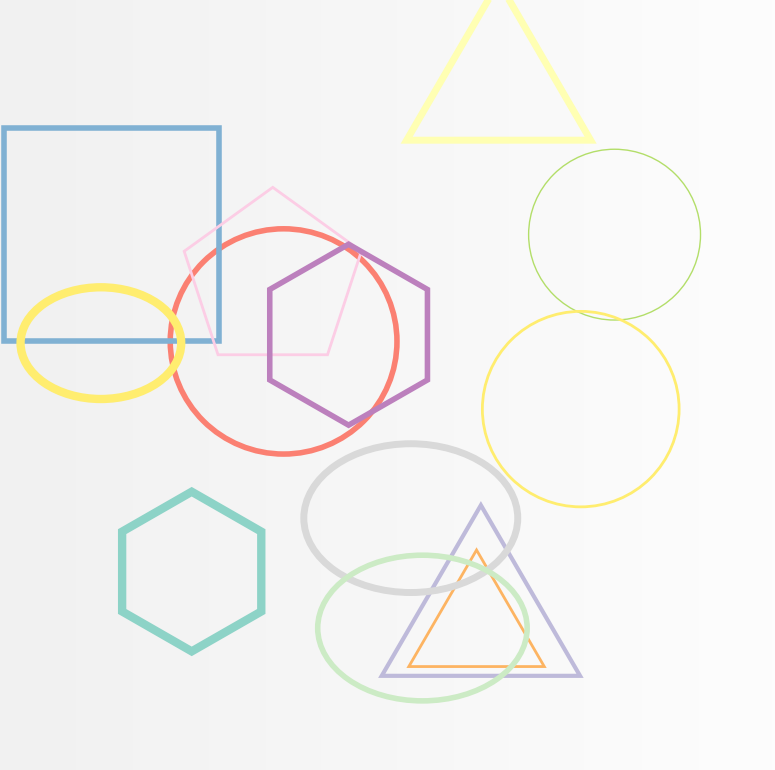[{"shape": "hexagon", "thickness": 3, "radius": 0.52, "center": [0.247, 0.258]}, {"shape": "triangle", "thickness": 2.5, "radius": 0.69, "center": [0.643, 0.886]}, {"shape": "triangle", "thickness": 1.5, "radius": 0.74, "center": [0.621, 0.196]}, {"shape": "circle", "thickness": 2, "radius": 0.73, "center": [0.366, 0.557]}, {"shape": "square", "thickness": 2, "radius": 0.69, "center": [0.144, 0.695]}, {"shape": "triangle", "thickness": 1, "radius": 0.5, "center": [0.615, 0.185]}, {"shape": "circle", "thickness": 0.5, "radius": 0.55, "center": [0.793, 0.695]}, {"shape": "pentagon", "thickness": 1, "radius": 0.6, "center": [0.352, 0.637]}, {"shape": "oval", "thickness": 2.5, "radius": 0.69, "center": [0.53, 0.327]}, {"shape": "hexagon", "thickness": 2, "radius": 0.59, "center": [0.45, 0.565]}, {"shape": "oval", "thickness": 2, "radius": 0.68, "center": [0.545, 0.184]}, {"shape": "circle", "thickness": 1, "radius": 0.63, "center": [0.749, 0.469]}, {"shape": "oval", "thickness": 3, "radius": 0.52, "center": [0.13, 0.554]}]